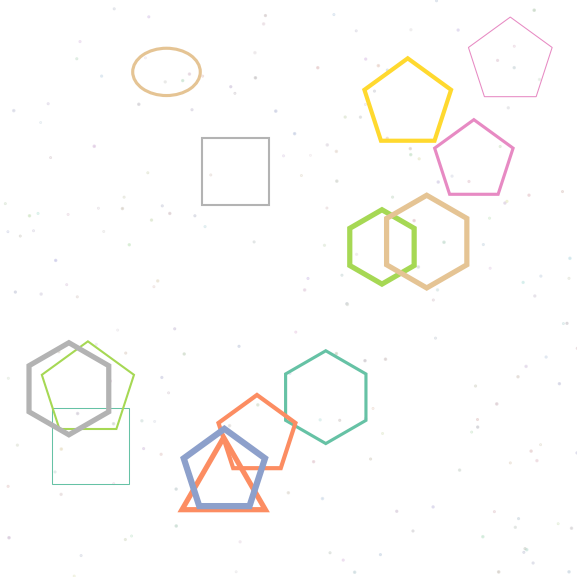[{"shape": "hexagon", "thickness": 1.5, "radius": 0.4, "center": [0.564, 0.311]}, {"shape": "square", "thickness": 0.5, "radius": 0.33, "center": [0.157, 0.227]}, {"shape": "triangle", "thickness": 2.5, "radius": 0.42, "center": [0.387, 0.158]}, {"shape": "pentagon", "thickness": 2, "radius": 0.35, "center": [0.445, 0.245]}, {"shape": "pentagon", "thickness": 3, "radius": 0.37, "center": [0.389, 0.183]}, {"shape": "pentagon", "thickness": 1.5, "radius": 0.36, "center": [0.821, 0.72]}, {"shape": "pentagon", "thickness": 0.5, "radius": 0.38, "center": [0.884, 0.893]}, {"shape": "pentagon", "thickness": 1, "radius": 0.42, "center": [0.152, 0.324]}, {"shape": "hexagon", "thickness": 2.5, "radius": 0.32, "center": [0.661, 0.572]}, {"shape": "pentagon", "thickness": 2, "radius": 0.39, "center": [0.706, 0.819]}, {"shape": "hexagon", "thickness": 2.5, "radius": 0.4, "center": [0.739, 0.581]}, {"shape": "oval", "thickness": 1.5, "radius": 0.29, "center": [0.288, 0.875]}, {"shape": "square", "thickness": 1, "radius": 0.29, "center": [0.408, 0.703]}, {"shape": "hexagon", "thickness": 2.5, "radius": 0.4, "center": [0.119, 0.326]}]